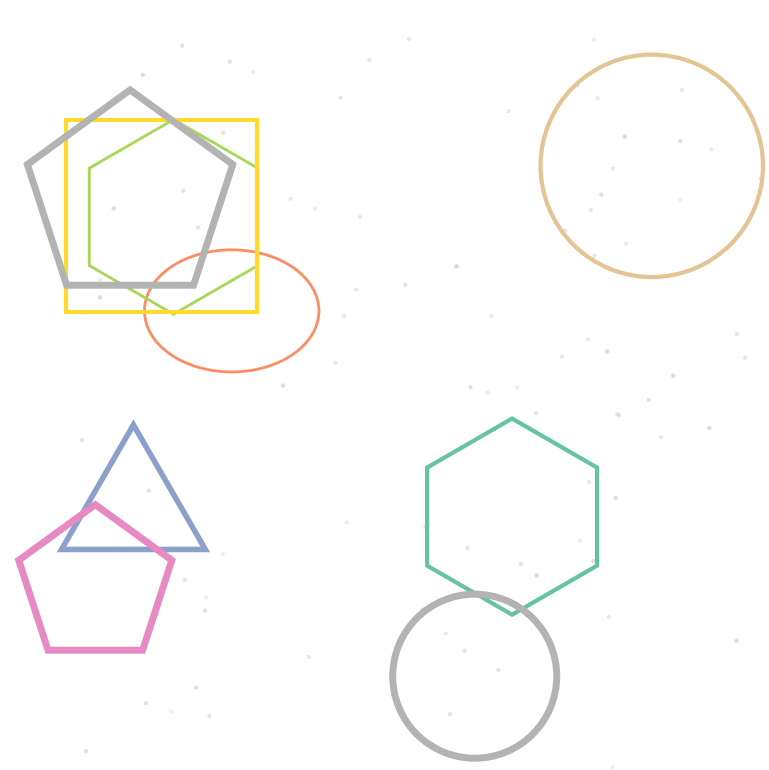[{"shape": "hexagon", "thickness": 1.5, "radius": 0.64, "center": [0.665, 0.329]}, {"shape": "oval", "thickness": 1, "radius": 0.57, "center": [0.301, 0.596]}, {"shape": "triangle", "thickness": 2, "radius": 0.54, "center": [0.173, 0.34]}, {"shape": "pentagon", "thickness": 2.5, "radius": 0.52, "center": [0.124, 0.24]}, {"shape": "hexagon", "thickness": 1, "radius": 0.63, "center": [0.225, 0.718]}, {"shape": "square", "thickness": 1.5, "radius": 0.62, "center": [0.21, 0.719]}, {"shape": "circle", "thickness": 1.5, "radius": 0.72, "center": [0.846, 0.785]}, {"shape": "circle", "thickness": 2.5, "radius": 0.53, "center": [0.617, 0.122]}, {"shape": "pentagon", "thickness": 2.5, "radius": 0.7, "center": [0.169, 0.743]}]